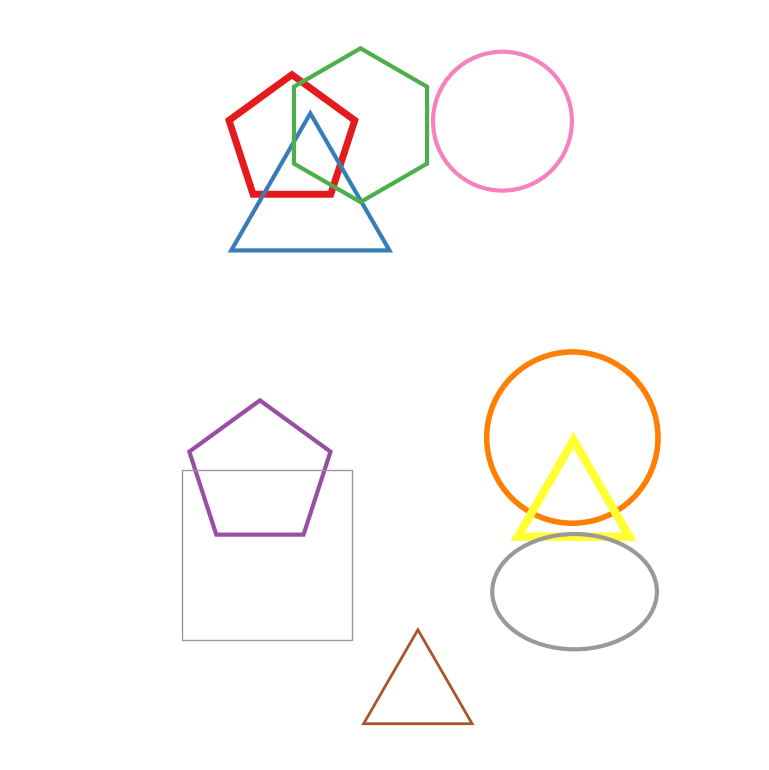[{"shape": "pentagon", "thickness": 2.5, "radius": 0.43, "center": [0.379, 0.817]}, {"shape": "triangle", "thickness": 1.5, "radius": 0.59, "center": [0.403, 0.734]}, {"shape": "hexagon", "thickness": 1.5, "radius": 0.5, "center": [0.468, 0.837]}, {"shape": "pentagon", "thickness": 1.5, "radius": 0.48, "center": [0.338, 0.384]}, {"shape": "circle", "thickness": 2, "radius": 0.56, "center": [0.743, 0.432]}, {"shape": "triangle", "thickness": 3, "radius": 0.42, "center": [0.745, 0.345]}, {"shape": "triangle", "thickness": 1, "radius": 0.41, "center": [0.543, 0.101]}, {"shape": "circle", "thickness": 1.5, "radius": 0.45, "center": [0.653, 0.843]}, {"shape": "oval", "thickness": 1.5, "radius": 0.53, "center": [0.746, 0.232]}, {"shape": "square", "thickness": 0.5, "radius": 0.55, "center": [0.347, 0.279]}]